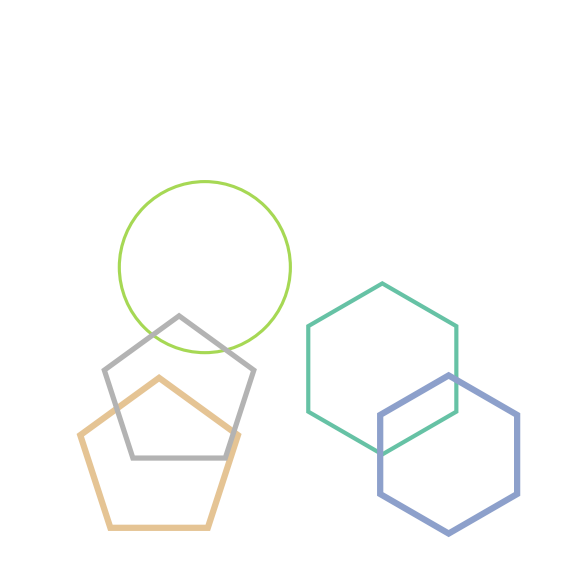[{"shape": "hexagon", "thickness": 2, "radius": 0.74, "center": [0.662, 0.36]}, {"shape": "hexagon", "thickness": 3, "radius": 0.68, "center": [0.777, 0.212]}, {"shape": "circle", "thickness": 1.5, "radius": 0.74, "center": [0.355, 0.537]}, {"shape": "pentagon", "thickness": 3, "radius": 0.72, "center": [0.275, 0.201]}, {"shape": "pentagon", "thickness": 2.5, "radius": 0.68, "center": [0.31, 0.316]}]